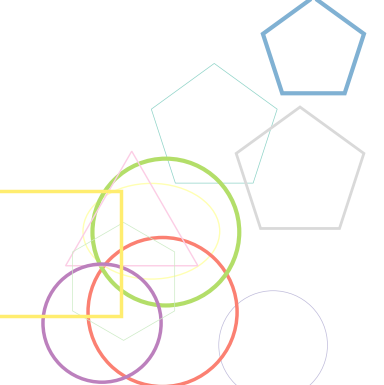[{"shape": "pentagon", "thickness": 0.5, "radius": 0.86, "center": [0.556, 0.663]}, {"shape": "oval", "thickness": 1, "radius": 0.89, "center": [0.393, 0.399]}, {"shape": "circle", "thickness": 0.5, "radius": 0.71, "center": [0.709, 0.104]}, {"shape": "circle", "thickness": 2.5, "radius": 0.97, "center": [0.422, 0.19]}, {"shape": "pentagon", "thickness": 3, "radius": 0.69, "center": [0.814, 0.869]}, {"shape": "circle", "thickness": 3, "radius": 0.95, "center": [0.431, 0.397]}, {"shape": "triangle", "thickness": 1, "radius": 0.99, "center": [0.342, 0.409]}, {"shape": "pentagon", "thickness": 2, "radius": 0.87, "center": [0.779, 0.548]}, {"shape": "circle", "thickness": 2.5, "radius": 0.77, "center": [0.265, 0.161]}, {"shape": "hexagon", "thickness": 0.5, "radius": 0.77, "center": [0.321, 0.269]}, {"shape": "square", "thickness": 2.5, "radius": 0.81, "center": [0.152, 0.341]}]